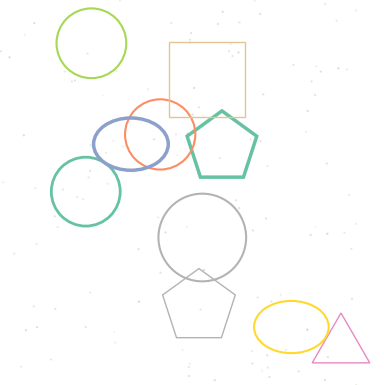[{"shape": "circle", "thickness": 2, "radius": 0.45, "center": [0.223, 0.502]}, {"shape": "pentagon", "thickness": 2.5, "radius": 0.48, "center": [0.576, 0.617]}, {"shape": "circle", "thickness": 1.5, "radius": 0.46, "center": [0.416, 0.651]}, {"shape": "oval", "thickness": 2.5, "radius": 0.48, "center": [0.34, 0.626]}, {"shape": "triangle", "thickness": 1, "radius": 0.43, "center": [0.886, 0.101]}, {"shape": "circle", "thickness": 1.5, "radius": 0.45, "center": [0.237, 0.888]}, {"shape": "oval", "thickness": 1.5, "radius": 0.48, "center": [0.757, 0.151]}, {"shape": "square", "thickness": 1, "radius": 0.49, "center": [0.538, 0.794]}, {"shape": "pentagon", "thickness": 1, "radius": 0.5, "center": [0.517, 0.203]}, {"shape": "circle", "thickness": 1.5, "radius": 0.57, "center": [0.525, 0.383]}]